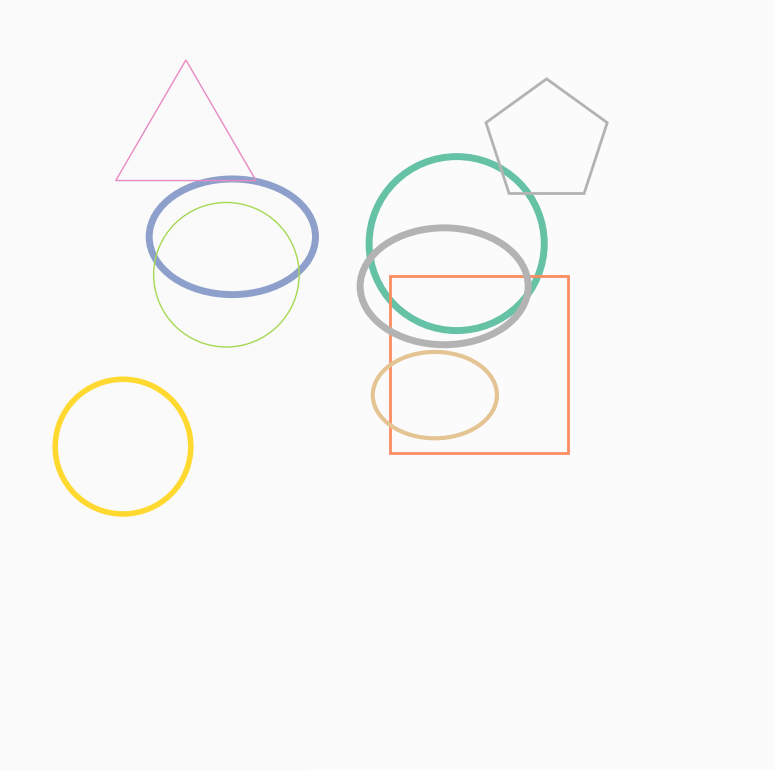[{"shape": "circle", "thickness": 2.5, "radius": 0.56, "center": [0.589, 0.684]}, {"shape": "square", "thickness": 1, "radius": 0.57, "center": [0.618, 0.526]}, {"shape": "oval", "thickness": 2.5, "radius": 0.54, "center": [0.3, 0.692]}, {"shape": "triangle", "thickness": 0.5, "radius": 0.52, "center": [0.24, 0.818]}, {"shape": "circle", "thickness": 0.5, "radius": 0.47, "center": [0.292, 0.643]}, {"shape": "circle", "thickness": 2, "radius": 0.44, "center": [0.159, 0.42]}, {"shape": "oval", "thickness": 1.5, "radius": 0.4, "center": [0.561, 0.487]}, {"shape": "oval", "thickness": 2.5, "radius": 0.54, "center": [0.573, 0.628]}, {"shape": "pentagon", "thickness": 1, "radius": 0.41, "center": [0.705, 0.815]}]